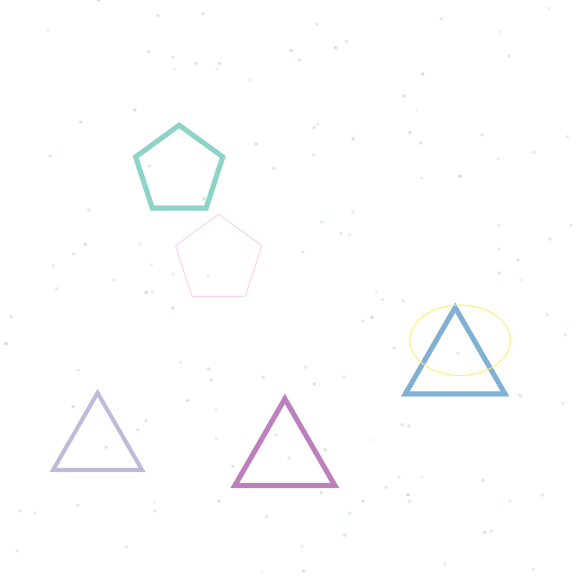[{"shape": "pentagon", "thickness": 2.5, "radius": 0.4, "center": [0.31, 0.703]}, {"shape": "triangle", "thickness": 2, "radius": 0.44, "center": [0.169, 0.23]}, {"shape": "triangle", "thickness": 2.5, "radius": 0.5, "center": [0.788, 0.367]}, {"shape": "pentagon", "thickness": 0.5, "radius": 0.39, "center": [0.379, 0.55]}, {"shape": "triangle", "thickness": 2.5, "radius": 0.5, "center": [0.493, 0.208]}, {"shape": "oval", "thickness": 0.5, "radius": 0.44, "center": [0.797, 0.41]}]